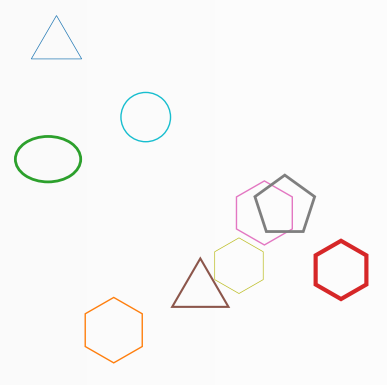[{"shape": "triangle", "thickness": 0.5, "radius": 0.38, "center": [0.146, 0.885]}, {"shape": "hexagon", "thickness": 1, "radius": 0.42, "center": [0.294, 0.142]}, {"shape": "oval", "thickness": 2, "radius": 0.42, "center": [0.124, 0.587]}, {"shape": "hexagon", "thickness": 3, "radius": 0.38, "center": [0.88, 0.299]}, {"shape": "triangle", "thickness": 1.5, "radius": 0.42, "center": [0.517, 0.245]}, {"shape": "hexagon", "thickness": 1, "radius": 0.42, "center": [0.682, 0.447]}, {"shape": "pentagon", "thickness": 2, "radius": 0.4, "center": [0.735, 0.464]}, {"shape": "hexagon", "thickness": 0.5, "radius": 0.36, "center": [0.617, 0.31]}, {"shape": "circle", "thickness": 1, "radius": 0.32, "center": [0.376, 0.696]}]